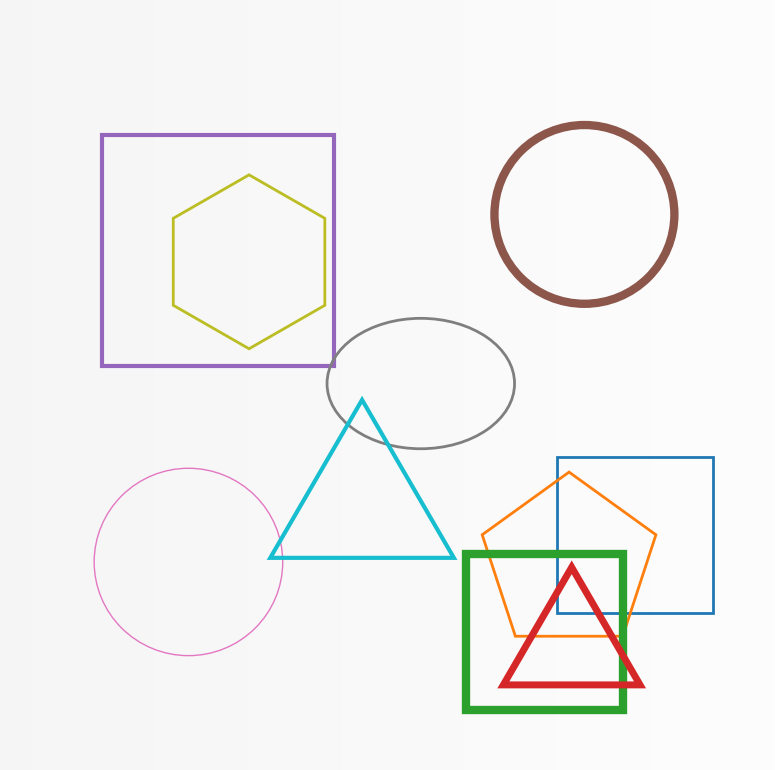[{"shape": "square", "thickness": 1, "radius": 0.5, "center": [0.82, 0.305]}, {"shape": "pentagon", "thickness": 1, "radius": 0.59, "center": [0.734, 0.269]}, {"shape": "square", "thickness": 3, "radius": 0.51, "center": [0.702, 0.179]}, {"shape": "triangle", "thickness": 2.5, "radius": 0.51, "center": [0.738, 0.161]}, {"shape": "square", "thickness": 1.5, "radius": 0.75, "center": [0.282, 0.675]}, {"shape": "circle", "thickness": 3, "radius": 0.58, "center": [0.754, 0.722]}, {"shape": "circle", "thickness": 0.5, "radius": 0.61, "center": [0.243, 0.27]}, {"shape": "oval", "thickness": 1, "radius": 0.6, "center": [0.543, 0.502]}, {"shape": "hexagon", "thickness": 1, "radius": 0.56, "center": [0.321, 0.66]}, {"shape": "triangle", "thickness": 1.5, "radius": 0.68, "center": [0.467, 0.344]}]